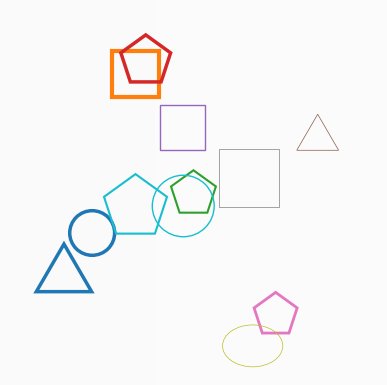[{"shape": "circle", "thickness": 2.5, "radius": 0.29, "center": [0.238, 0.395]}, {"shape": "triangle", "thickness": 2.5, "radius": 0.41, "center": [0.165, 0.284]}, {"shape": "square", "thickness": 3, "radius": 0.3, "center": [0.349, 0.808]}, {"shape": "pentagon", "thickness": 1.5, "radius": 0.3, "center": [0.499, 0.497]}, {"shape": "pentagon", "thickness": 2.5, "radius": 0.34, "center": [0.376, 0.842]}, {"shape": "square", "thickness": 1, "radius": 0.29, "center": [0.47, 0.669]}, {"shape": "triangle", "thickness": 0.5, "radius": 0.31, "center": [0.82, 0.641]}, {"shape": "pentagon", "thickness": 2, "radius": 0.29, "center": [0.711, 0.182]}, {"shape": "square", "thickness": 0.5, "radius": 0.38, "center": [0.643, 0.538]}, {"shape": "oval", "thickness": 0.5, "radius": 0.39, "center": [0.652, 0.102]}, {"shape": "circle", "thickness": 1, "radius": 0.4, "center": [0.473, 0.465]}, {"shape": "pentagon", "thickness": 1.5, "radius": 0.43, "center": [0.35, 0.462]}]